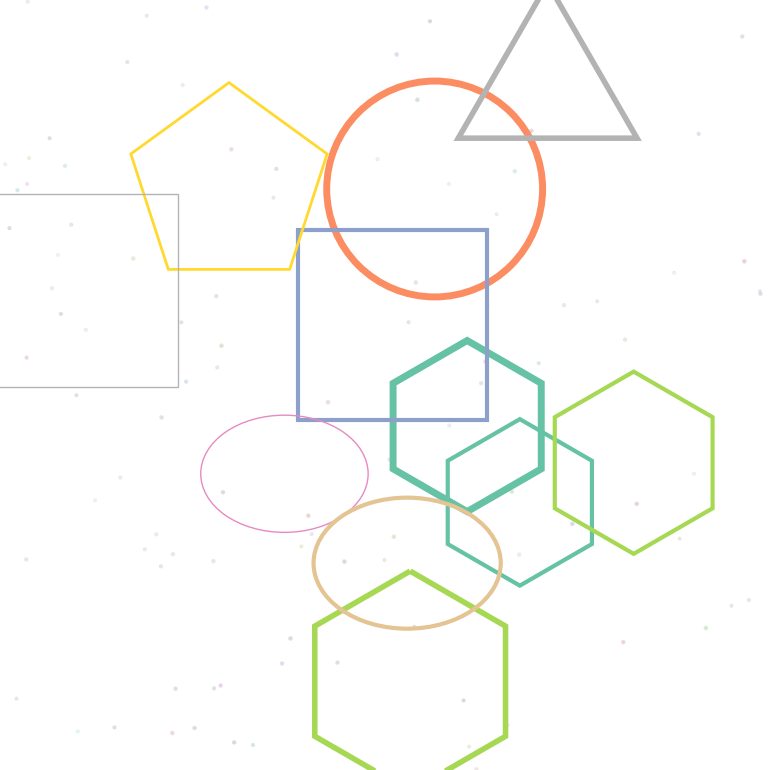[{"shape": "hexagon", "thickness": 1.5, "radius": 0.54, "center": [0.675, 0.348]}, {"shape": "hexagon", "thickness": 2.5, "radius": 0.56, "center": [0.607, 0.447]}, {"shape": "circle", "thickness": 2.5, "radius": 0.7, "center": [0.564, 0.755]}, {"shape": "square", "thickness": 1.5, "radius": 0.62, "center": [0.51, 0.578]}, {"shape": "oval", "thickness": 0.5, "radius": 0.54, "center": [0.369, 0.385]}, {"shape": "hexagon", "thickness": 2, "radius": 0.72, "center": [0.533, 0.115]}, {"shape": "hexagon", "thickness": 1.5, "radius": 0.59, "center": [0.823, 0.399]}, {"shape": "pentagon", "thickness": 1, "radius": 0.67, "center": [0.297, 0.759]}, {"shape": "oval", "thickness": 1.5, "radius": 0.61, "center": [0.529, 0.269]}, {"shape": "square", "thickness": 0.5, "radius": 0.63, "center": [0.106, 0.623]}, {"shape": "triangle", "thickness": 2, "radius": 0.67, "center": [0.711, 0.888]}]